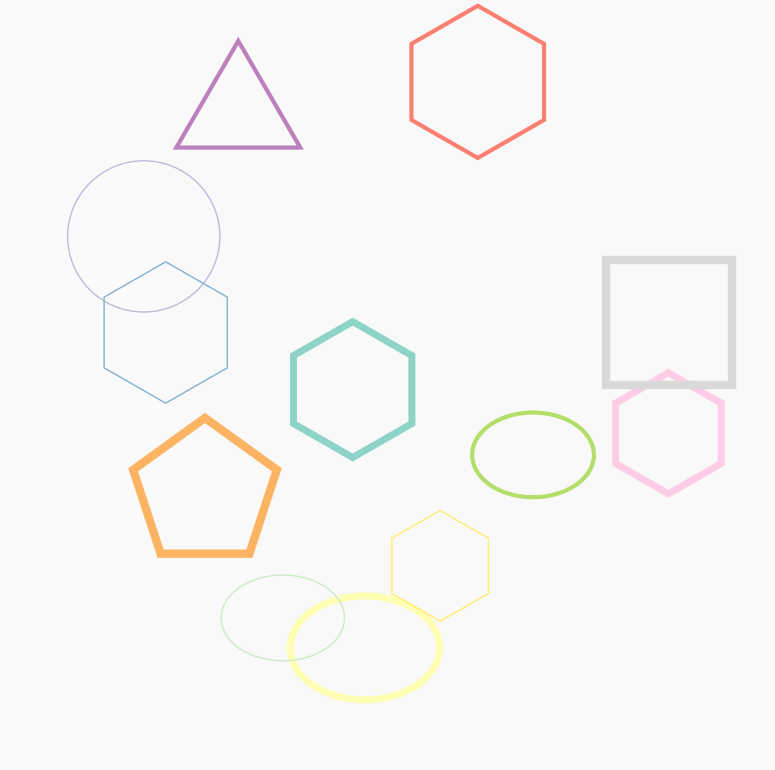[{"shape": "hexagon", "thickness": 2.5, "radius": 0.44, "center": [0.455, 0.494]}, {"shape": "oval", "thickness": 2.5, "radius": 0.48, "center": [0.471, 0.159]}, {"shape": "circle", "thickness": 0.5, "radius": 0.49, "center": [0.186, 0.693]}, {"shape": "hexagon", "thickness": 1.5, "radius": 0.49, "center": [0.616, 0.894]}, {"shape": "hexagon", "thickness": 0.5, "radius": 0.46, "center": [0.214, 0.568]}, {"shape": "pentagon", "thickness": 3, "radius": 0.49, "center": [0.265, 0.36]}, {"shape": "oval", "thickness": 1.5, "radius": 0.39, "center": [0.688, 0.409]}, {"shape": "hexagon", "thickness": 2.5, "radius": 0.39, "center": [0.862, 0.437]}, {"shape": "square", "thickness": 3, "radius": 0.41, "center": [0.863, 0.581]}, {"shape": "triangle", "thickness": 1.5, "radius": 0.46, "center": [0.307, 0.855]}, {"shape": "oval", "thickness": 0.5, "radius": 0.4, "center": [0.365, 0.197]}, {"shape": "hexagon", "thickness": 0.5, "radius": 0.36, "center": [0.568, 0.265]}]